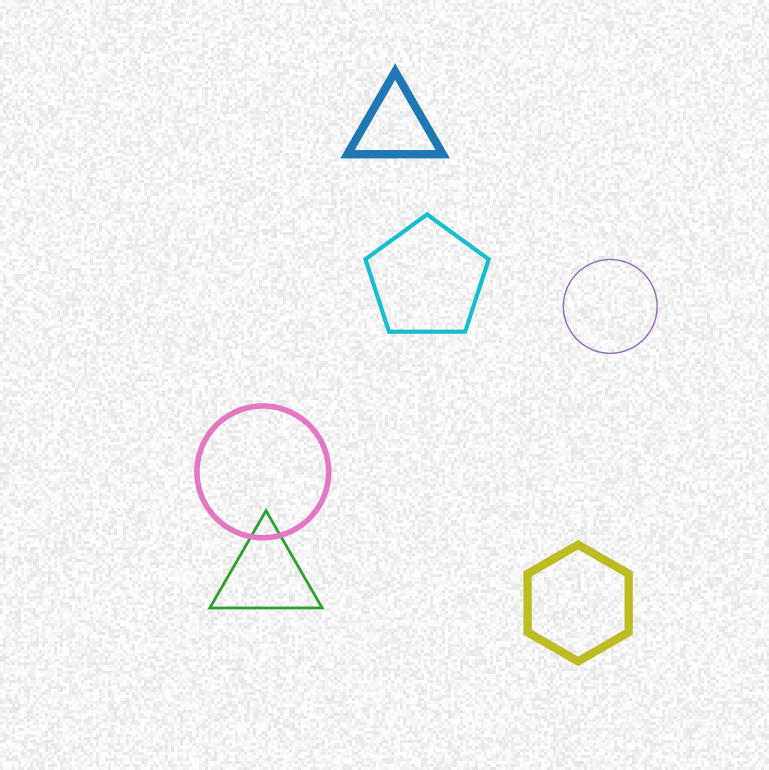[{"shape": "triangle", "thickness": 3, "radius": 0.36, "center": [0.513, 0.835]}, {"shape": "triangle", "thickness": 1, "radius": 0.42, "center": [0.345, 0.253]}, {"shape": "circle", "thickness": 0.5, "radius": 0.3, "center": [0.793, 0.602]}, {"shape": "circle", "thickness": 2, "radius": 0.43, "center": [0.341, 0.387]}, {"shape": "hexagon", "thickness": 3, "radius": 0.38, "center": [0.751, 0.217]}, {"shape": "pentagon", "thickness": 1.5, "radius": 0.42, "center": [0.555, 0.637]}]